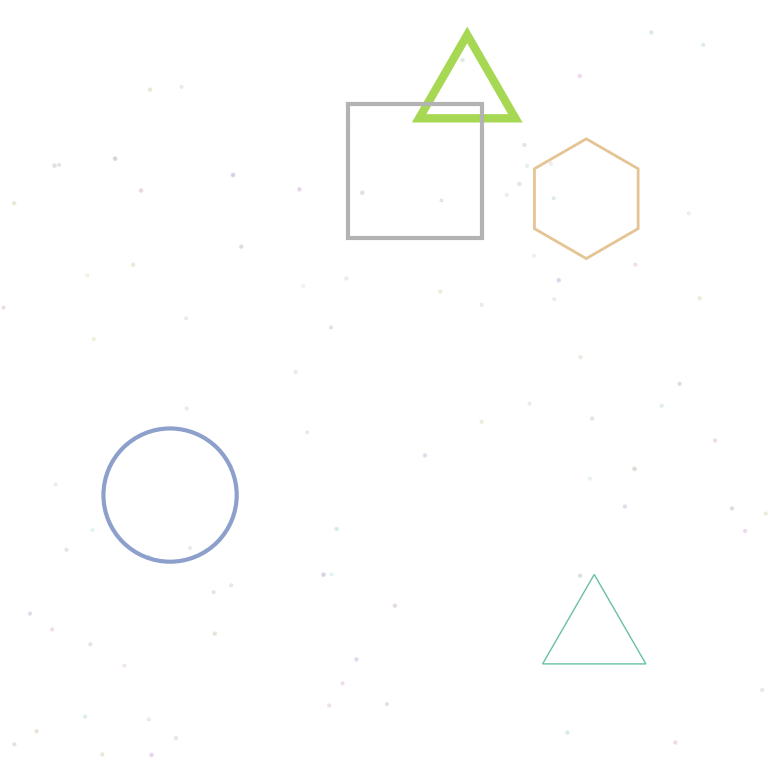[{"shape": "triangle", "thickness": 0.5, "radius": 0.39, "center": [0.772, 0.177]}, {"shape": "circle", "thickness": 1.5, "radius": 0.43, "center": [0.221, 0.357]}, {"shape": "triangle", "thickness": 3, "radius": 0.36, "center": [0.607, 0.882]}, {"shape": "hexagon", "thickness": 1, "radius": 0.39, "center": [0.761, 0.742]}, {"shape": "square", "thickness": 1.5, "radius": 0.43, "center": [0.539, 0.778]}]